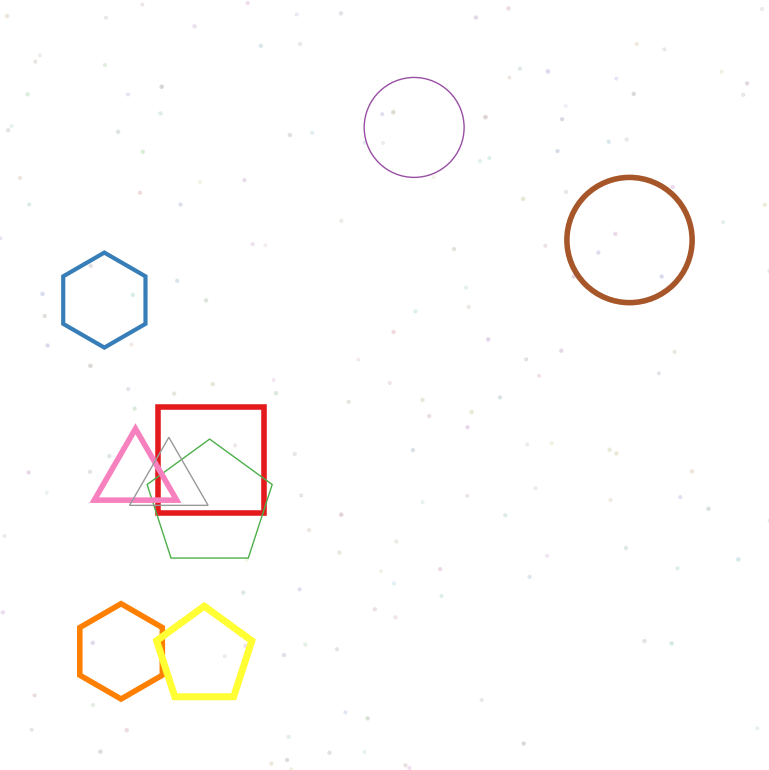[{"shape": "square", "thickness": 2, "radius": 0.35, "center": [0.274, 0.403]}, {"shape": "hexagon", "thickness": 1.5, "radius": 0.31, "center": [0.136, 0.61]}, {"shape": "pentagon", "thickness": 0.5, "radius": 0.43, "center": [0.272, 0.344]}, {"shape": "circle", "thickness": 0.5, "radius": 0.32, "center": [0.538, 0.835]}, {"shape": "hexagon", "thickness": 2, "radius": 0.31, "center": [0.157, 0.154]}, {"shape": "pentagon", "thickness": 2.5, "radius": 0.33, "center": [0.265, 0.148]}, {"shape": "circle", "thickness": 2, "radius": 0.41, "center": [0.818, 0.688]}, {"shape": "triangle", "thickness": 2, "radius": 0.31, "center": [0.176, 0.381]}, {"shape": "triangle", "thickness": 0.5, "radius": 0.29, "center": [0.219, 0.373]}]